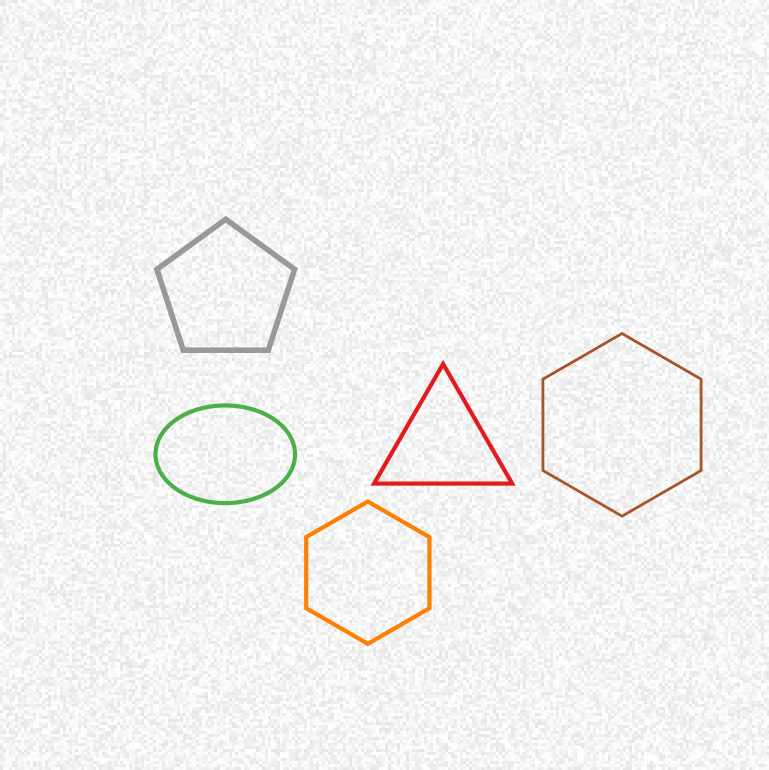[{"shape": "triangle", "thickness": 1.5, "radius": 0.52, "center": [0.575, 0.424]}, {"shape": "oval", "thickness": 1.5, "radius": 0.45, "center": [0.293, 0.41]}, {"shape": "hexagon", "thickness": 1.5, "radius": 0.46, "center": [0.478, 0.256]}, {"shape": "hexagon", "thickness": 1, "radius": 0.59, "center": [0.808, 0.448]}, {"shape": "pentagon", "thickness": 2, "radius": 0.47, "center": [0.293, 0.621]}]